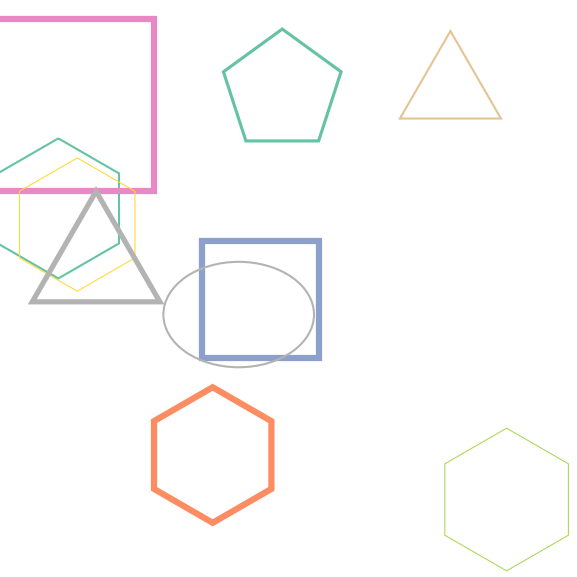[{"shape": "pentagon", "thickness": 1.5, "radius": 0.54, "center": [0.489, 0.842]}, {"shape": "hexagon", "thickness": 1, "radius": 0.61, "center": [0.101, 0.638]}, {"shape": "hexagon", "thickness": 3, "radius": 0.59, "center": [0.368, 0.211]}, {"shape": "square", "thickness": 3, "radius": 0.51, "center": [0.451, 0.48]}, {"shape": "square", "thickness": 3, "radius": 0.74, "center": [0.118, 0.817]}, {"shape": "hexagon", "thickness": 0.5, "radius": 0.62, "center": [0.877, 0.134]}, {"shape": "hexagon", "thickness": 0.5, "radius": 0.58, "center": [0.134, 0.61]}, {"shape": "triangle", "thickness": 1, "radius": 0.5, "center": [0.78, 0.844]}, {"shape": "oval", "thickness": 1, "radius": 0.65, "center": [0.413, 0.454]}, {"shape": "triangle", "thickness": 2.5, "radius": 0.64, "center": [0.166, 0.54]}]